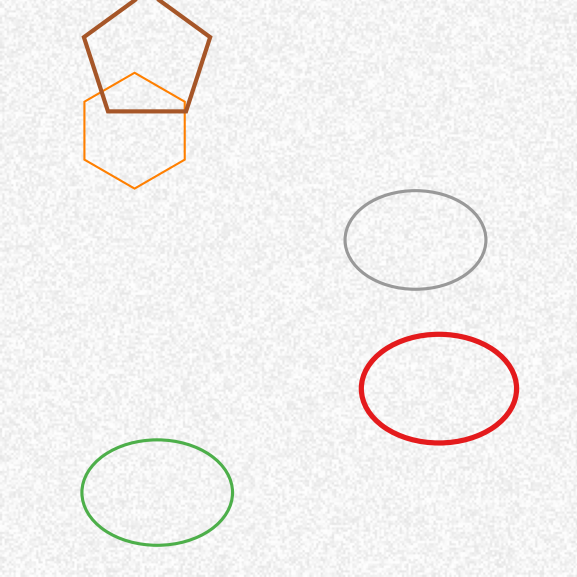[{"shape": "oval", "thickness": 2.5, "radius": 0.67, "center": [0.76, 0.326]}, {"shape": "oval", "thickness": 1.5, "radius": 0.65, "center": [0.272, 0.146]}, {"shape": "hexagon", "thickness": 1, "radius": 0.5, "center": [0.233, 0.773]}, {"shape": "pentagon", "thickness": 2, "radius": 0.57, "center": [0.255, 0.899]}, {"shape": "oval", "thickness": 1.5, "radius": 0.61, "center": [0.719, 0.584]}]